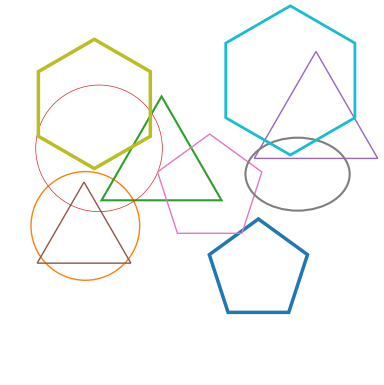[{"shape": "pentagon", "thickness": 2.5, "radius": 0.67, "center": [0.671, 0.297]}, {"shape": "circle", "thickness": 1, "radius": 0.71, "center": [0.222, 0.413]}, {"shape": "triangle", "thickness": 1.5, "radius": 0.9, "center": [0.42, 0.57]}, {"shape": "circle", "thickness": 0.5, "radius": 0.82, "center": [0.257, 0.615]}, {"shape": "triangle", "thickness": 1, "radius": 0.93, "center": [0.821, 0.681]}, {"shape": "triangle", "thickness": 1, "radius": 0.7, "center": [0.218, 0.387]}, {"shape": "pentagon", "thickness": 1, "radius": 0.71, "center": [0.545, 0.509]}, {"shape": "oval", "thickness": 1.5, "radius": 0.68, "center": [0.773, 0.548]}, {"shape": "hexagon", "thickness": 2.5, "radius": 0.84, "center": [0.245, 0.73]}, {"shape": "hexagon", "thickness": 2, "radius": 0.97, "center": [0.754, 0.791]}]